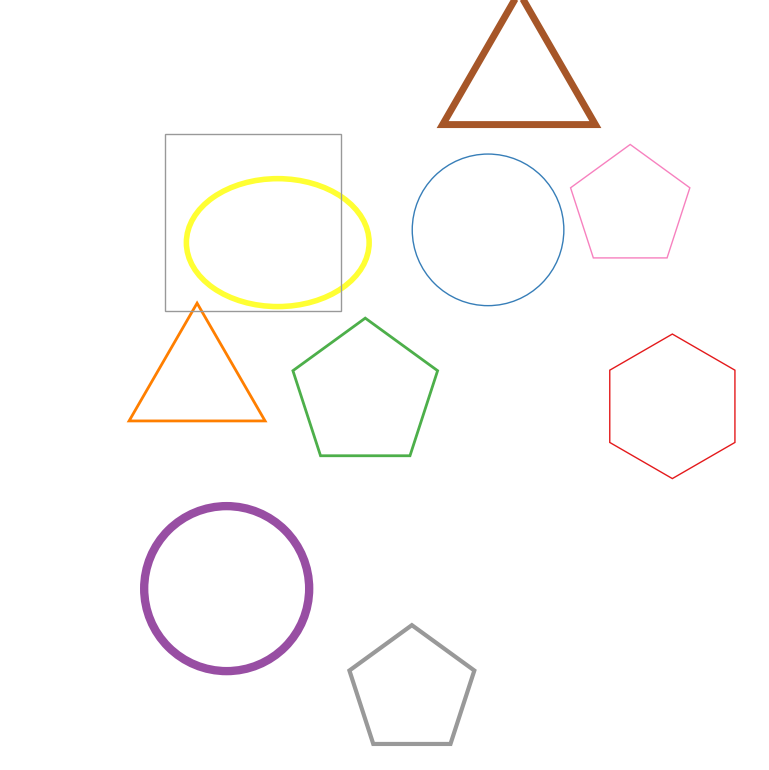[{"shape": "hexagon", "thickness": 0.5, "radius": 0.47, "center": [0.873, 0.472]}, {"shape": "circle", "thickness": 0.5, "radius": 0.49, "center": [0.634, 0.701]}, {"shape": "pentagon", "thickness": 1, "radius": 0.49, "center": [0.474, 0.488]}, {"shape": "circle", "thickness": 3, "radius": 0.54, "center": [0.294, 0.236]}, {"shape": "triangle", "thickness": 1, "radius": 0.51, "center": [0.256, 0.504]}, {"shape": "oval", "thickness": 2, "radius": 0.59, "center": [0.361, 0.685]}, {"shape": "triangle", "thickness": 2.5, "radius": 0.57, "center": [0.674, 0.895]}, {"shape": "pentagon", "thickness": 0.5, "radius": 0.41, "center": [0.818, 0.731]}, {"shape": "square", "thickness": 0.5, "radius": 0.57, "center": [0.329, 0.711]}, {"shape": "pentagon", "thickness": 1.5, "radius": 0.43, "center": [0.535, 0.103]}]